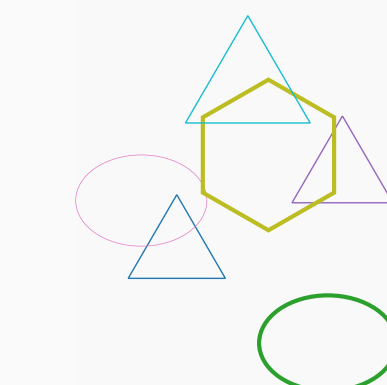[{"shape": "triangle", "thickness": 1, "radius": 0.72, "center": [0.456, 0.349]}, {"shape": "oval", "thickness": 3, "radius": 0.89, "center": [0.846, 0.109]}, {"shape": "triangle", "thickness": 1, "radius": 0.75, "center": [0.884, 0.548]}, {"shape": "oval", "thickness": 0.5, "radius": 0.85, "center": [0.365, 0.479]}, {"shape": "hexagon", "thickness": 3, "radius": 0.98, "center": [0.693, 0.597]}, {"shape": "triangle", "thickness": 1, "radius": 0.93, "center": [0.64, 0.773]}]